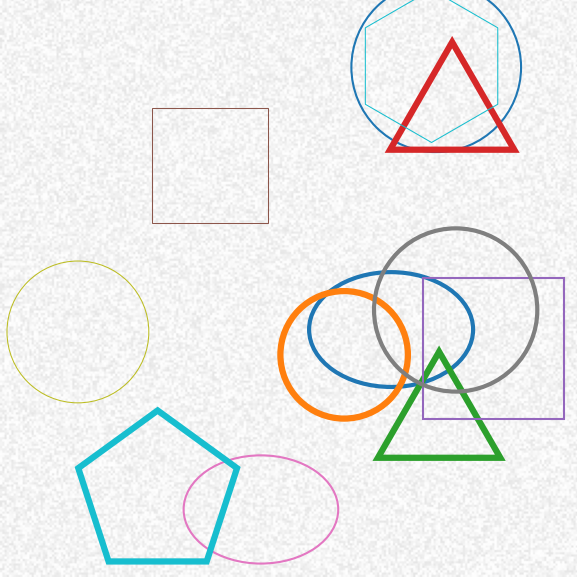[{"shape": "circle", "thickness": 1, "radius": 0.73, "center": [0.755, 0.883]}, {"shape": "oval", "thickness": 2, "radius": 0.71, "center": [0.677, 0.428]}, {"shape": "circle", "thickness": 3, "radius": 0.55, "center": [0.596, 0.385]}, {"shape": "triangle", "thickness": 3, "radius": 0.61, "center": [0.76, 0.268]}, {"shape": "triangle", "thickness": 3, "radius": 0.62, "center": [0.783, 0.802]}, {"shape": "square", "thickness": 1, "radius": 0.61, "center": [0.855, 0.396]}, {"shape": "square", "thickness": 0.5, "radius": 0.5, "center": [0.364, 0.713]}, {"shape": "oval", "thickness": 1, "radius": 0.67, "center": [0.452, 0.117]}, {"shape": "circle", "thickness": 2, "radius": 0.71, "center": [0.789, 0.462]}, {"shape": "circle", "thickness": 0.5, "radius": 0.61, "center": [0.135, 0.424]}, {"shape": "pentagon", "thickness": 3, "radius": 0.72, "center": [0.273, 0.144]}, {"shape": "hexagon", "thickness": 0.5, "radius": 0.66, "center": [0.747, 0.885]}]